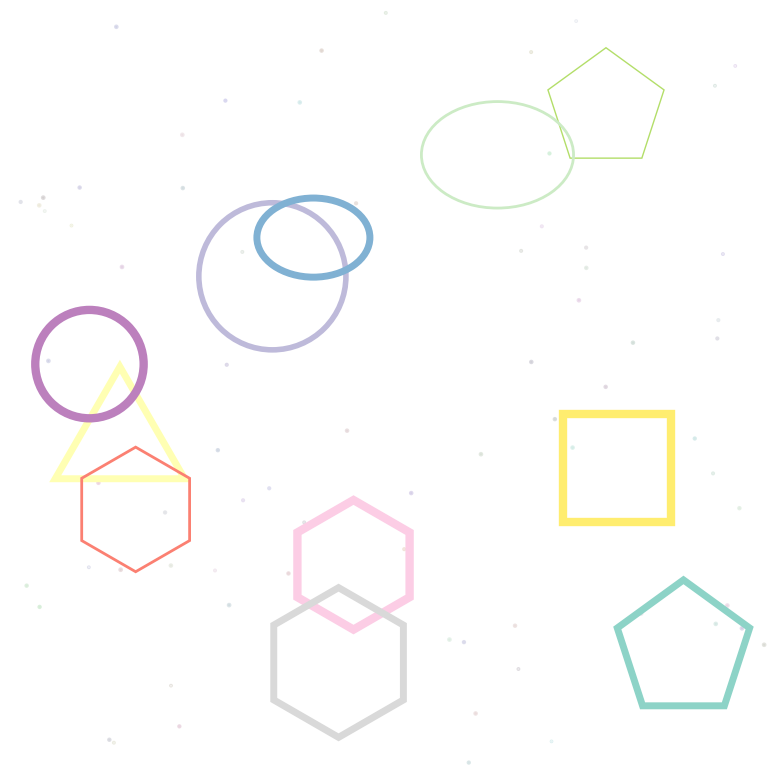[{"shape": "pentagon", "thickness": 2.5, "radius": 0.45, "center": [0.888, 0.156]}, {"shape": "triangle", "thickness": 2.5, "radius": 0.48, "center": [0.156, 0.427]}, {"shape": "circle", "thickness": 2, "radius": 0.48, "center": [0.354, 0.641]}, {"shape": "hexagon", "thickness": 1, "radius": 0.4, "center": [0.176, 0.338]}, {"shape": "oval", "thickness": 2.5, "radius": 0.37, "center": [0.407, 0.691]}, {"shape": "pentagon", "thickness": 0.5, "radius": 0.4, "center": [0.787, 0.859]}, {"shape": "hexagon", "thickness": 3, "radius": 0.42, "center": [0.459, 0.266]}, {"shape": "hexagon", "thickness": 2.5, "radius": 0.49, "center": [0.44, 0.14]}, {"shape": "circle", "thickness": 3, "radius": 0.35, "center": [0.116, 0.527]}, {"shape": "oval", "thickness": 1, "radius": 0.49, "center": [0.646, 0.799]}, {"shape": "square", "thickness": 3, "radius": 0.35, "center": [0.801, 0.393]}]